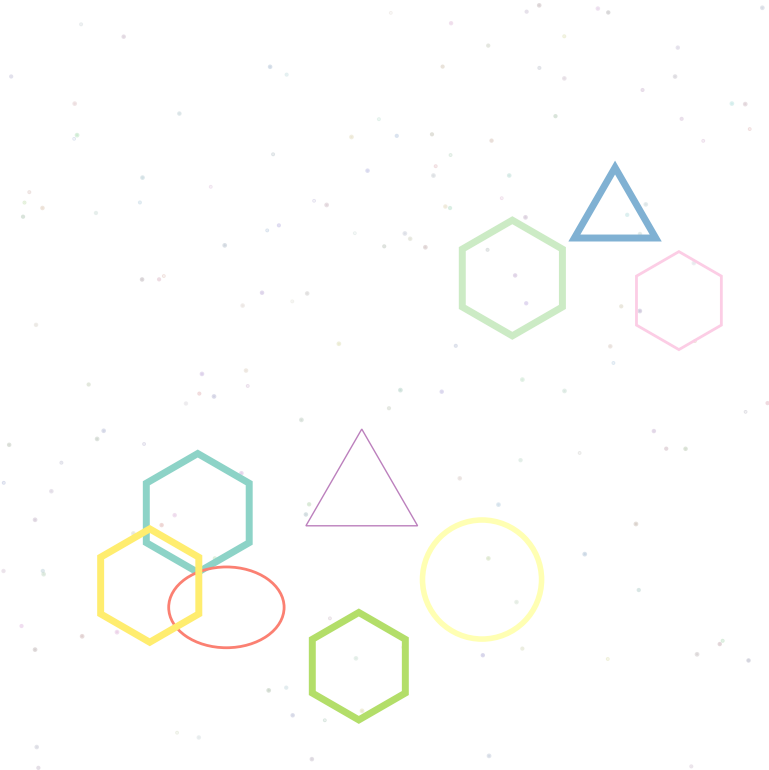[{"shape": "hexagon", "thickness": 2.5, "radius": 0.39, "center": [0.257, 0.334]}, {"shape": "circle", "thickness": 2, "radius": 0.39, "center": [0.626, 0.247]}, {"shape": "oval", "thickness": 1, "radius": 0.37, "center": [0.294, 0.211]}, {"shape": "triangle", "thickness": 2.5, "radius": 0.3, "center": [0.799, 0.721]}, {"shape": "hexagon", "thickness": 2.5, "radius": 0.35, "center": [0.466, 0.135]}, {"shape": "hexagon", "thickness": 1, "radius": 0.32, "center": [0.882, 0.61]}, {"shape": "triangle", "thickness": 0.5, "radius": 0.42, "center": [0.47, 0.359]}, {"shape": "hexagon", "thickness": 2.5, "radius": 0.38, "center": [0.665, 0.639]}, {"shape": "hexagon", "thickness": 2.5, "radius": 0.37, "center": [0.194, 0.24]}]